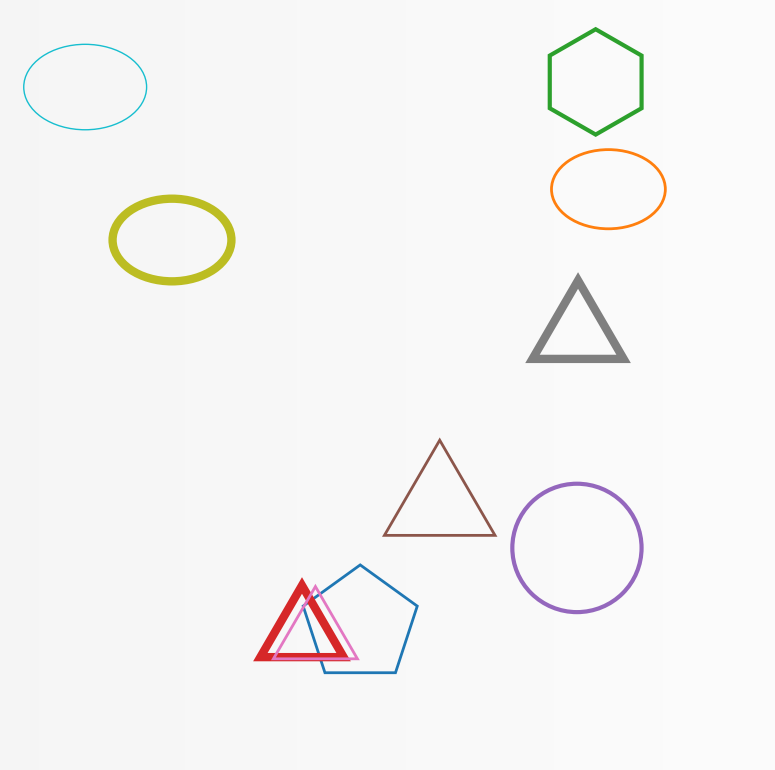[{"shape": "pentagon", "thickness": 1, "radius": 0.39, "center": [0.465, 0.189]}, {"shape": "oval", "thickness": 1, "radius": 0.37, "center": [0.785, 0.754]}, {"shape": "hexagon", "thickness": 1.5, "radius": 0.34, "center": [0.769, 0.894]}, {"shape": "triangle", "thickness": 3, "radius": 0.31, "center": [0.39, 0.178]}, {"shape": "circle", "thickness": 1.5, "radius": 0.42, "center": [0.744, 0.288]}, {"shape": "triangle", "thickness": 1, "radius": 0.41, "center": [0.567, 0.346]}, {"shape": "triangle", "thickness": 1, "radius": 0.31, "center": [0.407, 0.176]}, {"shape": "triangle", "thickness": 3, "radius": 0.34, "center": [0.746, 0.568]}, {"shape": "oval", "thickness": 3, "radius": 0.38, "center": [0.222, 0.688]}, {"shape": "oval", "thickness": 0.5, "radius": 0.4, "center": [0.11, 0.887]}]